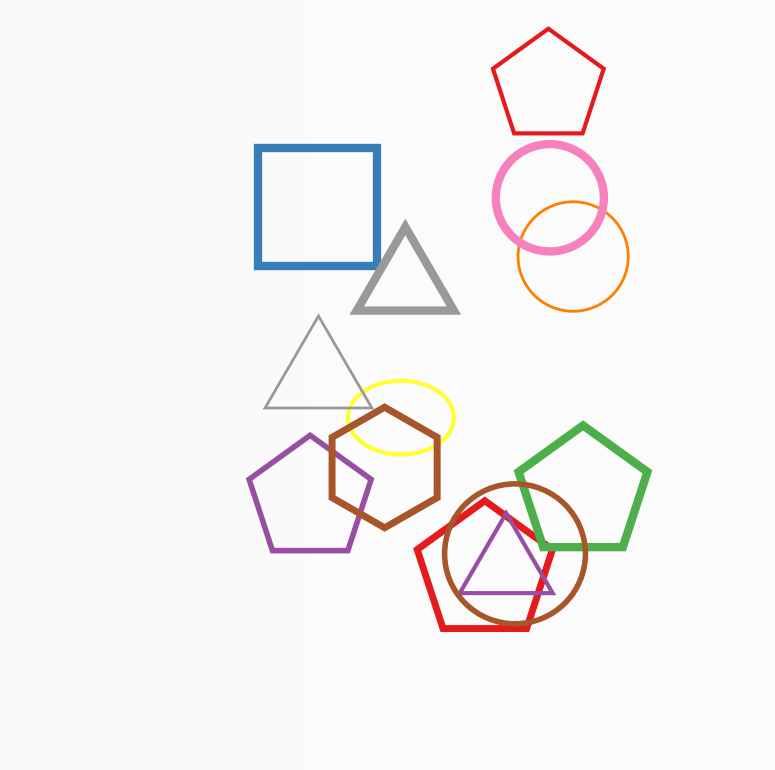[{"shape": "pentagon", "thickness": 2.5, "radius": 0.46, "center": [0.626, 0.258]}, {"shape": "pentagon", "thickness": 1.5, "radius": 0.38, "center": [0.708, 0.888]}, {"shape": "square", "thickness": 3, "radius": 0.38, "center": [0.41, 0.731]}, {"shape": "pentagon", "thickness": 3, "radius": 0.44, "center": [0.752, 0.36]}, {"shape": "triangle", "thickness": 1.5, "radius": 0.35, "center": [0.653, 0.264]}, {"shape": "pentagon", "thickness": 2, "radius": 0.41, "center": [0.4, 0.352]}, {"shape": "circle", "thickness": 1, "radius": 0.36, "center": [0.74, 0.667]}, {"shape": "oval", "thickness": 1.5, "radius": 0.34, "center": [0.517, 0.458]}, {"shape": "hexagon", "thickness": 2.5, "radius": 0.39, "center": [0.496, 0.393]}, {"shape": "circle", "thickness": 2, "radius": 0.45, "center": [0.665, 0.281]}, {"shape": "circle", "thickness": 3, "radius": 0.35, "center": [0.709, 0.743]}, {"shape": "triangle", "thickness": 1, "radius": 0.4, "center": [0.411, 0.51]}, {"shape": "triangle", "thickness": 3, "radius": 0.36, "center": [0.523, 0.633]}]